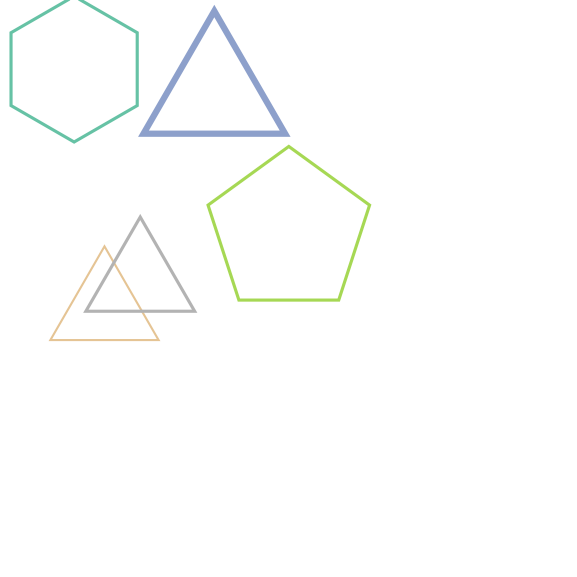[{"shape": "hexagon", "thickness": 1.5, "radius": 0.63, "center": [0.128, 0.879]}, {"shape": "triangle", "thickness": 3, "radius": 0.71, "center": [0.371, 0.838]}, {"shape": "pentagon", "thickness": 1.5, "radius": 0.74, "center": [0.5, 0.598]}, {"shape": "triangle", "thickness": 1, "radius": 0.54, "center": [0.181, 0.464]}, {"shape": "triangle", "thickness": 1.5, "radius": 0.54, "center": [0.243, 0.515]}]